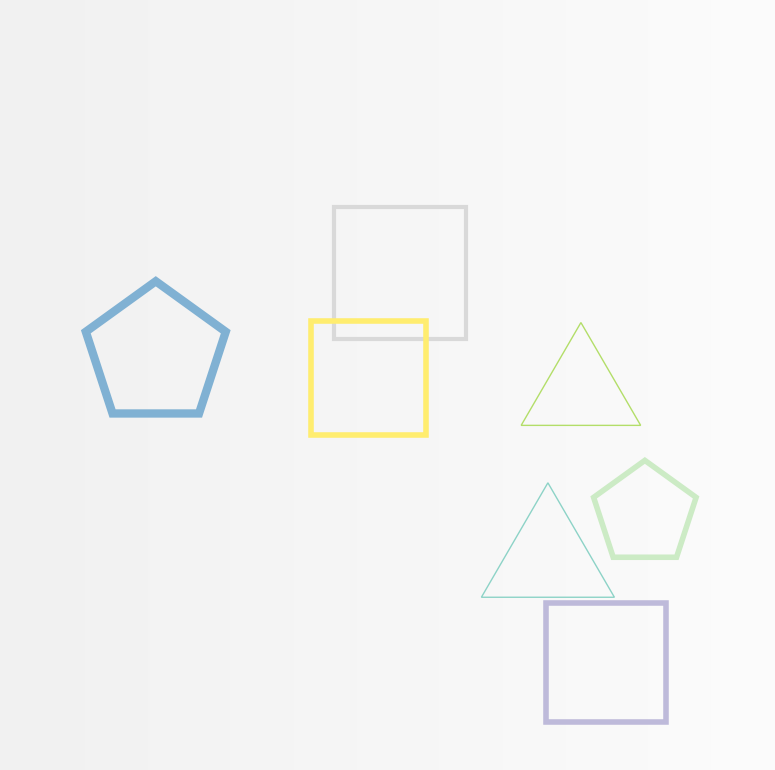[{"shape": "triangle", "thickness": 0.5, "radius": 0.5, "center": [0.707, 0.274]}, {"shape": "square", "thickness": 2, "radius": 0.39, "center": [0.782, 0.139]}, {"shape": "pentagon", "thickness": 3, "radius": 0.47, "center": [0.201, 0.54]}, {"shape": "triangle", "thickness": 0.5, "radius": 0.45, "center": [0.75, 0.492]}, {"shape": "square", "thickness": 1.5, "radius": 0.43, "center": [0.516, 0.645]}, {"shape": "pentagon", "thickness": 2, "radius": 0.35, "center": [0.832, 0.333]}, {"shape": "square", "thickness": 2, "radius": 0.37, "center": [0.476, 0.509]}]